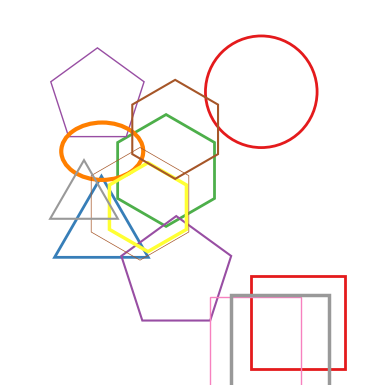[{"shape": "square", "thickness": 2, "radius": 0.61, "center": [0.774, 0.162]}, {"shape": "circle", "thickness": 2, "radius": 0.72, "center": [0.679, 0.762]}, {"shape": "triangle", "thickness": 2, "radius": 0.7, "center": [0.263, 0.402]}, {"shape": "hexagon", "thickness": 2, "radius": 0.73, "center": [0.431, 0.557]}, {"shape": "pentagon", "thickness": 1, "radius": 0.64, "center": [0.253, 0.748]}, {"shape": "pentagon", "thickness": 1.5, "radius": 0.75, "center": [0.458, 0.289]}, {"shape": "oval", "thickness": 3, "radius": 0.53, "center": [0.266, 0.607]}, {"shape": "hexagon", "thickness": 2.5, "radius": 0.58, "center": [0.384, 0.462]}, {"shape": "hexagon", "thickness": 0.5, "radius": 0.73, "center": [0.364, 0.471]}, {"shape": "hexagon", "thickness": 1.5, "radius": 0.64, "center": [0.455, 0.664]}, {"shape": "square", "thickness": 1, "radius": 0.59, "center": [0.663, 0.109]}, {"shape": "square", "thickness": 2.5, "radius": 0.64, "center": [0.727, 0.107]}, {"shape": "triangle", "thickness": 1.5, "radius": 0.51, "center": [0.218, 0.483]}]